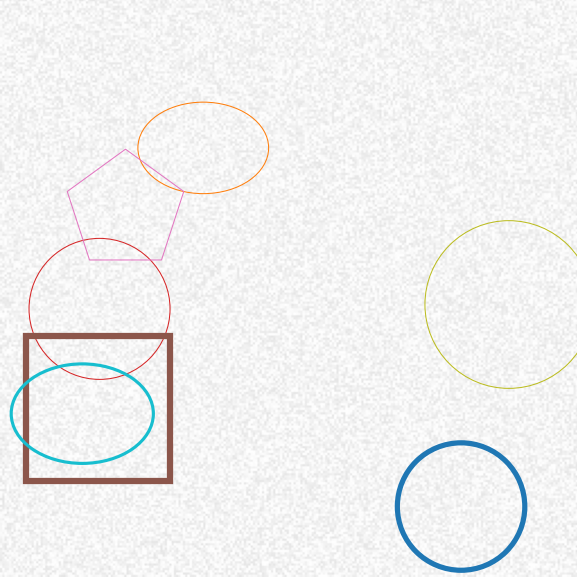[{"shape": "circle", "thickness": 2.5, "radius": 0.55, "center": [0.798, 0.122]}, {"shape": "oval", "thickness": 0.5, "radius": 0.57, "center": [0.352, 0.743]}, {"shape": "circle", "thickness": 0.5, "radius": 0.61, "center": [0.172, 0.464]}, {"shape": "square", "thickness": 3, "radius": 0.62, "center": [0.17, 0.292]}, {"shape": "pentagon", "thickness": 0.5, "radius": 0.53, "center": [0.217, 0.635]}, {"shape": "circle", "thickness": 0.5, "radius": 0.73, "center": [0.881, 0.472]}, {"shape": "oval", "thickness": 1.5, "radius": 0.62, "center": [0.142, 0.283]}]